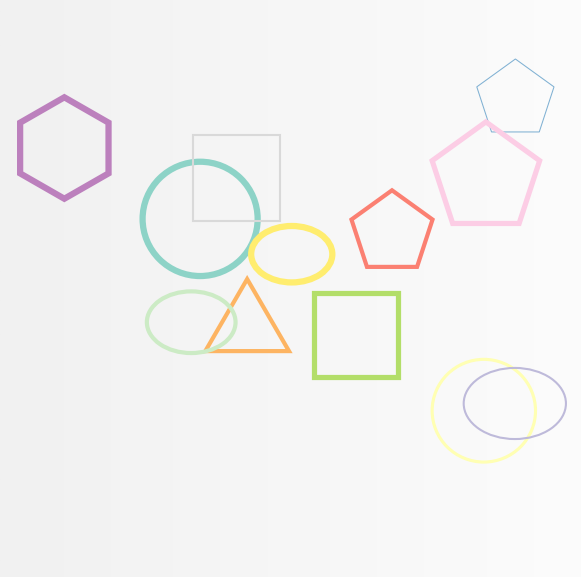[{"shape": "circle", "thickness": 3, "radius": 0.49, "center": [0.344, 0.62]}, {"shape": "circle", "thickness": 1.5, "radius": 0.44, "center": [0.832, 0.288]}, {"shape": "oval", "thickness": 1, "radius": 0.44, "center": [0.886, 0.3]}, {"shape": "pentagon", "thickness": 2, "radius": 0.37, "center": [0.674, 0.596]}, {"shape": "pentagon", "thickness": 0.5, "radius": 0.35, "center": [0.887, 0.827]}, {"shape": "triangle", "thickness": 2, "radius": 0.42, "center": [0.425, 0.433]}, {"shape": "square", "thickness": 2.5, "radius": 0.36, "center": [0.612, 0.419]}, {"shape": "pentagon", "thickness": 2.5, "radius": 0.49, "center": [0.836, 0.691]}, {"shape": "square", "thickness": 1, "radius": 0.38, "center": [0.407, 0.691]}, {"shape": "hexagon", "thickness": 3, "radius": 0.44, "center": [0.111, 0.743]}, {"shape": "oval", "thickness": 2, "radius": 0.38, "center": [0.329, 0.441]}, {"shape": "oval", "thickness": 3, "radius": 0.35, "center": [0.502, 0.559]}]